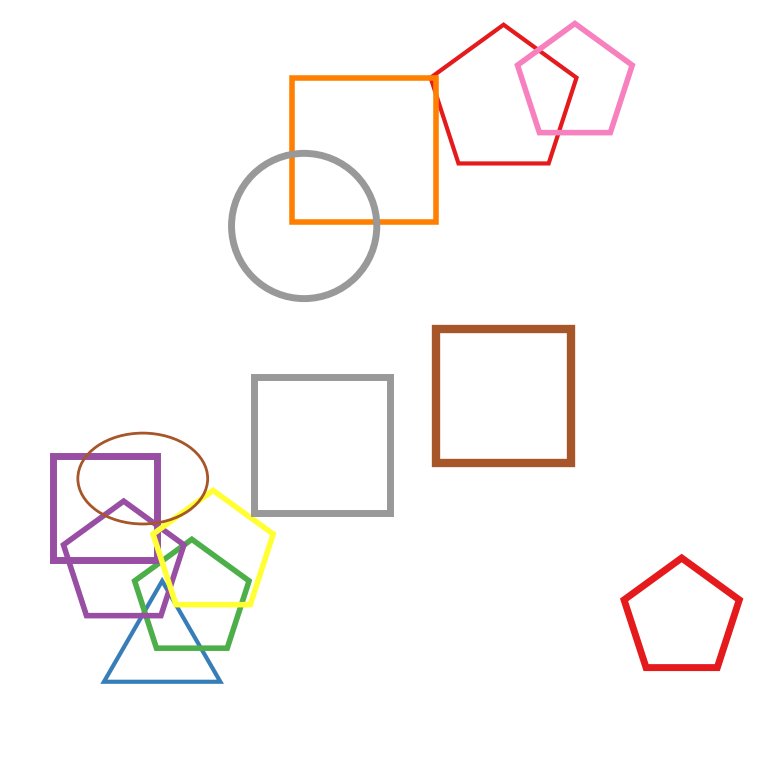[{"shape": "pentagon", "thickness": 2.5, "radius": 0.39, "center": [0.885, 0.197]}, {"shape": "pentagon", "thickness": 1.5, "radius": 0.5, "center": [0.654, 0.868]}, {"shape": "triangle", "thickness": 1.5, "radius": 0.44, "center": [0.211, 0.158]}, {"shape": "pentagon", "thickness": 2, "radius": 0.39, "center": [0.249, 0.221]}, {"shape": "square", "thickness": 2.5, "radius": 0.34, "center": [0.136, 0.34]}, {"shape": "pentagon", "thickness": 2, "radius": 0.41, "center": [0.161, 0.267]}, {"shape": "square", "thickness": 2, "radius": 0.47, "center": [0.473, 0.805]}, {"shape": "pentagon", "thickness": 2, "radius": 0.41, "center": [0.277, 0.281]}, {"shape": "oval", "thickness": 1, "radius": 0.42, "center": [0.185, 0.379]}, {"shape": "square", "thickness": 3, "radius": 0.44, "center": [0.654, 0.486]}, {"shape": "pentagon", "thickness": 2, "radius": 0.39, "center": [0.747, 0.891]}, {"shape": "square", "thickness": 2.5, "radius": 0.44, "center": [0.418, 0.422]}, {"shape": "circle", "thickness": 2.5, "radius": 0.47, "center": [0.395, 0.707]}]